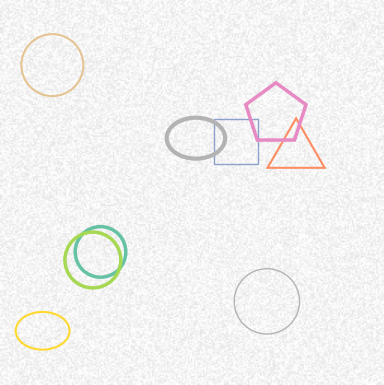[{"shape": "circle", "thickness": 2.5, "radius": 0.33, "center": [0.261, 0.346]}, {"shape": "triangle", "thickness": 1.5, "radius": 0.43, "center": [0.769, 0.607]}, {"shape": "square", "thickness": 1, "radius": 0.29, "center": [0.613, 0.632]}, {"shape": "pentagon", "thickness": 2.5, "radius": 0.41, "center": [0.717, 0.703]}, {"shape": "circle", "thickness": 2.5, "radius": 0.36, "center": [0.241, 0.325]}, {"shape": "oval", "thickness": 1.5, "radius": 0.35, "center": [0.111, 0.141]}, {"shape": "circle", "thickness": 1.5, "radius": 0.4, "center": [0.136, 0.831]}, {"shape": "circle", "thickness": 1, "radius": 0.42, "center": [0.693, 0.217]}, {"shape": "oval", "thickness": 3, "radius": 0.38, "center": [0.509, 0.641]}]